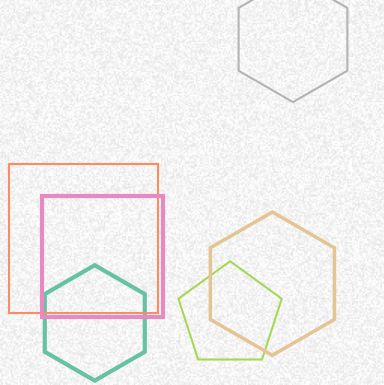[{"shape": "hexagon", "thickness": 3, "radius": 0.75, "center": [0.246, 0.161]}, {"shape": "square", "thickness": 1.5, "radius": 0.97, "center": [0.217, 0.381]}, {"shape": "square", "thickness": 3, "radius": 0.79, "center": [0.265, 0.333]}, {"shape": "pentagon", "thickness": 1.5, "radius": 0.71, "center": [0.598, 0.18]}, {"shape": "hexagon", "thickness": 2.5, "radius": 0.93, "center": [0.708, 0.263]}, {"shape": "hexagon", "thickness": 1.5, "radius": 0.82, "center": [0.761, 0.898]}]